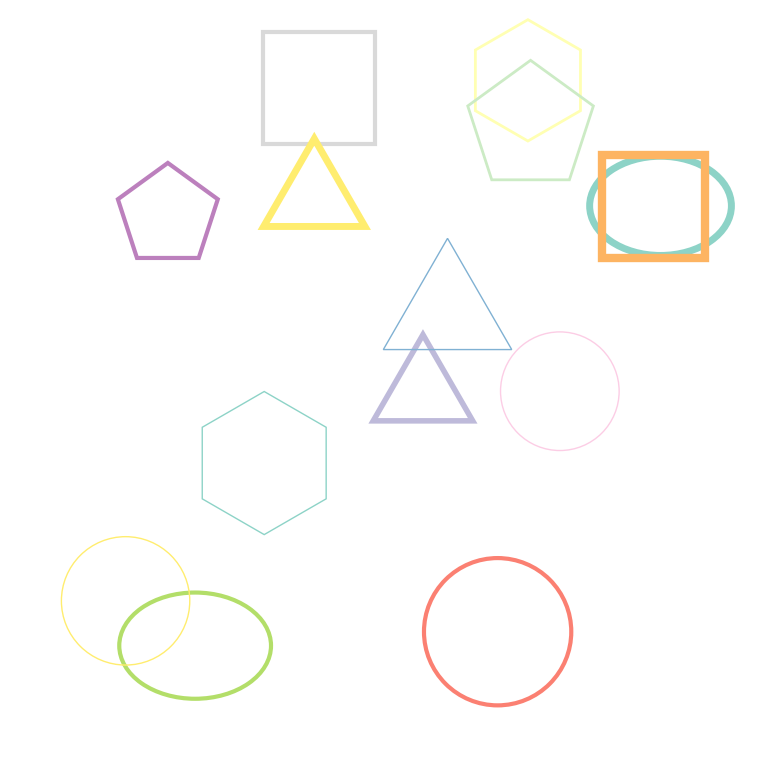[{"shape": "oval", "thickness": 2.5, "radius": 0.46, "center": [0.858, 0.733]}, {"shape": "hexagon", "thickness": 0.5, "radius": 0.46, "center": [0.343, 0.399]}, {"shape": "hexagon", "thickness": 1, "radius": 0.39, "center": [0.686, 0.896]}, {"shape": "triangle", "thickness": 2, "radius": 0.37, "center": [0.549, 0.491]}, {"shape": "circle", "thickness": 1.5, "radius": 0.48, "center": [0.646, 0.18]}, {"shape": "triangle", "thickness": 0.5, "radius": 0.48, "center": [0.581, 0.594]}, {"shape": "square", "thickness": 3, "radius": 0.33, "center": [0.849, 0.732]}, {"shape": "oval", "thickness": 1.5, "radius": 0.49, "center": [0.253, 0.161]}, {"shape": "circle", "thickness": 0.5, "radius": 0.39, "center": [0.727, 0.492]}, {"shape": "square", "thickness": 1.5, "radius": 0.36, "center": [0.414, 0.886]}, {"shape": "pentagon", "thickness": 1.5, "radius": 0.34, "center": [0.218, 0.72]}, {"shape": "pentagon", "thickness": 1, "radius": 0.43, "center": [0.689, 0.836]}, {"shape": "triangle", "thickness": 2.5, "radius": 0.38, "center": [0.408, 0.744]}, {"shape": "circle", "thickness": 0.5, "radius": 0.42, "center": [0.163, 0.22]}]